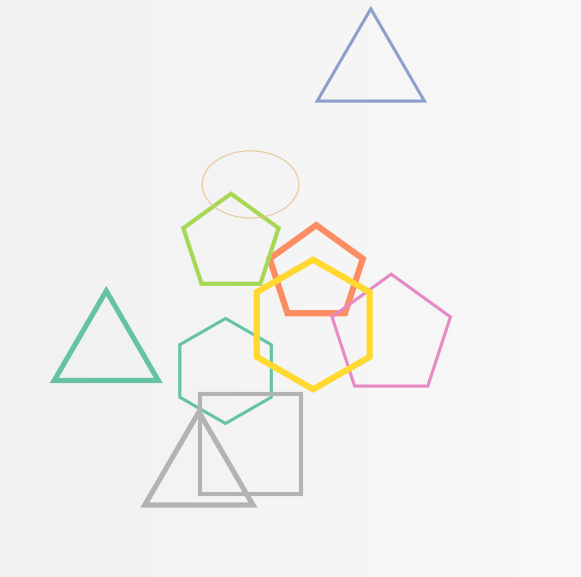[{"shape": "triangle", "thickness": 2.5, "radius": 0.52, "center": [0.183, 0.392]}, {"shape": "hexagon", "thickness": 1.5, "radius": 0.45, "center": [0.388, 0.357]}, {"shape": "pentagon", "thickness": 3, "radius": 0.42, "center": [0.544, 0.525]}, {"shape": "triangle", "thickness": 1.5, "radius": 0.53, "center": [0.638, 0.877]}, {"shape": "pentagon", "thickness": 1.5, "radius": 0.54, "center": [0.673, 0.417]}, {"shape": "pentagon", "thickness": 2, "radius": 0.43, "center": [0.397, 0.577]}, {"shape": "hexagon", "thickness": 3, "radius": 0.56, "center": [0.539, 0.437]}, {"shape": "oval", "thickness": 0.5, "radius": 0.42, "center": [0.431, 0.68]}, {"shape": "triangle", "thickness": 2.5, "radius": 0.54, "center": [0.342, 0.178]}, {"shape": "square", "thickness": 2, "radius": 0.43, "center": [0.431, 0.23]}]